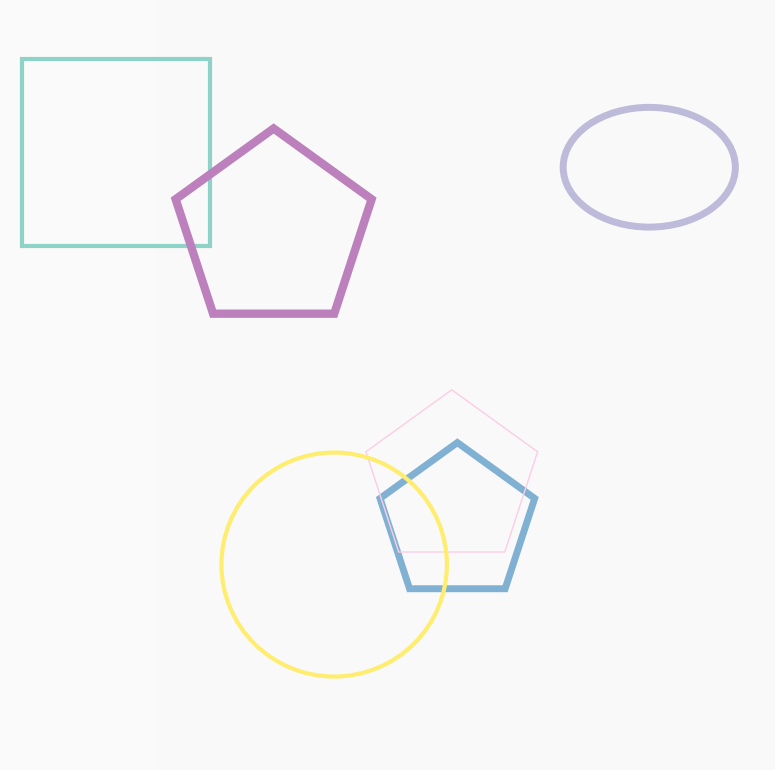[{"shape": "square", "thickness": 1.5, "radius": 0.61, "center": [0.15, 0.802]}, {"shape": "oval", "thickness": 2.5, "radius": 0.56, "center": [0.838, 0.783]}, {"shape": "pentagon", "thickness": 2.5, "radius": 0.52, "center": [0.59, 0.32]}, {"shape": "pentagon", "thickness": 0.5, "radius": 0.58, "center": [0.583, 0.377]}, {"shape": "pentagon", "thickness": 3, "radius": 0.66, "center": [0.353, 0.7]}, {"shape": "circle", "thickness": 1.5, "radius": 0.73, "center": [0.431, 0.267]}]